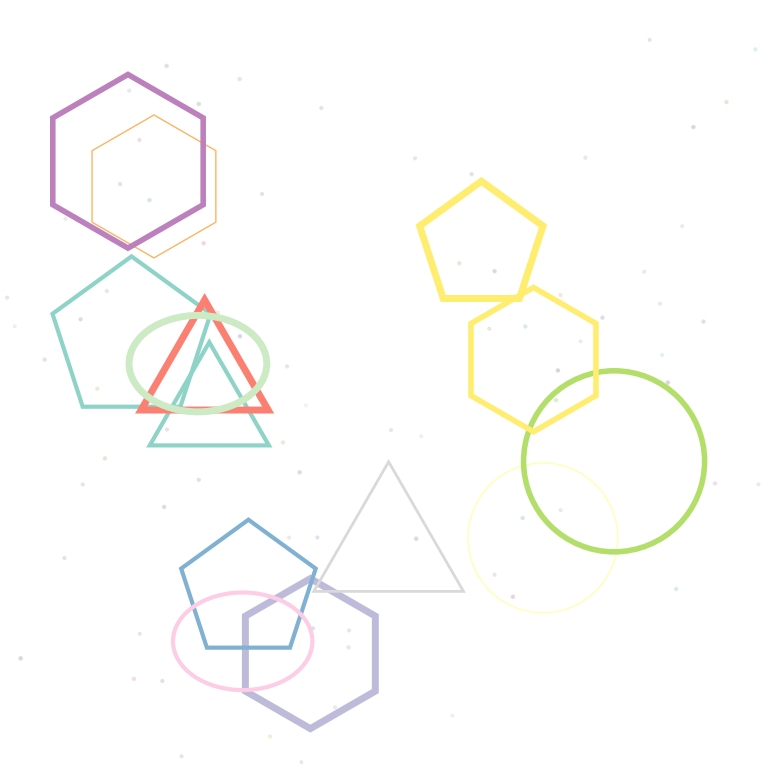[{"shape": "triangle", "thickness": 1.5, "radius": 0.45, "center": [0.272, 0.466]}, {"shape": "pentagon", "thickness": 1.5, "radius": 0.54, "center": [0.171, 0.559]}, {"shape": "circle", "thickness": 0.5, "radius": 0.49, "center": [0.705, 0.301]}, {"shape": "hexagon", "thickness": 2.5, "radius": 0.49, "center": [0.403, 0.151]}, {"shape": "triangle", "thickness": 2.5, "radius": 0.48, "center": [0.266, 0.515]}, {"shape": "pentagon", "thickness": 1.5, "radius": 0.46, "center": [0.323, 0.233]}, {"shape": "hexagon", "thickness": 0.5, "radius": 0.46, "center": [0.2, 0.758]}, {"shape": "circle", "thickness": 2, "radius": 0.59, "center": [0.797, 0.401]}, {"shape": "oval", "thickness": 1.5, "radius": 0.45, "center": [0.315, 0.167]}, {"shape": "triangle", "thickness": 1, "radius": 0.56, "center": [0.505, 0.288]}, {"shape": "hexagon", "thickness": 2, "radius": 0.56, "center": [0.166, 0.791]}, {"shape": "oval", "thickness": 2.5, "radius": 0.45, "center": [0.257, 0.528]}, {"shape": "hexagon", "thickness": 2, "radius": 0.47, "center": [0.693, 0.533]}, {"shape": "pentagon", "thickness": 2.5, "radius": 0.42, "center": [0.625, 0.68]}]